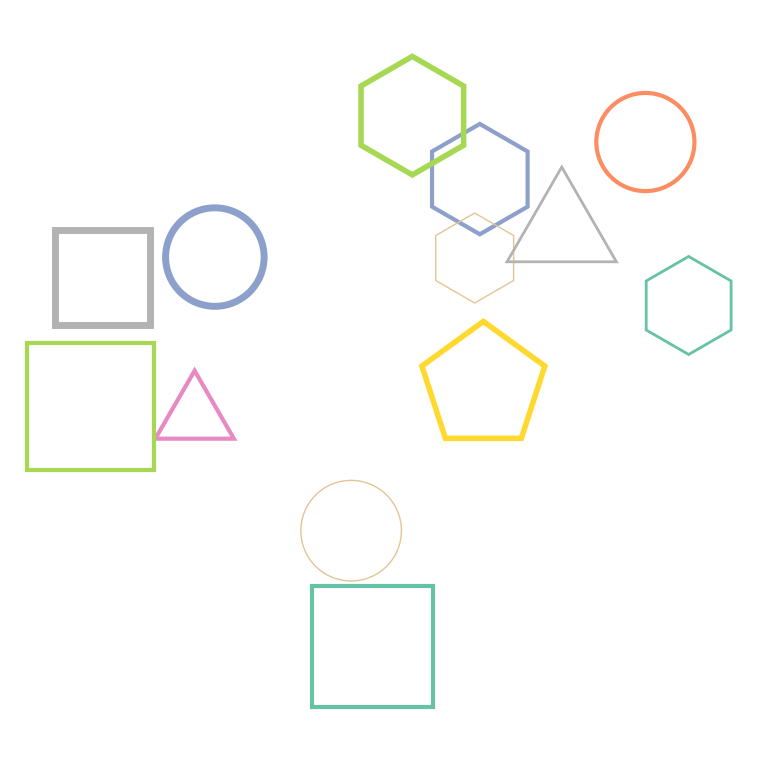[{"shape": "square", "thickness": 1.5, "radius": 0.39, "center": [0.484, 0.161]}, {"shape": "hexagon", "thickness": 1, "radius": 0.32, "center": [0.894, 0.603]}, {"shape": "circle", "thickness": 1.5, "radius": 0.32, "center": [0.838, 0.816]}, {"shape": "hexagon", "thickness": 1.5, "radius": 0.36, "center": [0.623, 0.767]}, {"shape": "circle", "thickness": 2.5, "radius": 0.32, "center": [0.279, 0.666]}, {"shape": "triangle", "thickness": 1.5, "radius": 0.29, "center": [0.253, 0.46]}, {"shape": "square", "thickness": 1.5, "radius": 0.41, "center": [0.117, 0.472]}, {"shape": "hexagon", "thickness": 2, "radius": 0.38, "center": [0.535, 0.85]}, {"shape": "pentagon", "thickness": 2, "radius": 0.42, "center": [0.628, 0.499]}, {"shape": "circle", "thickness": 0.5, "radius": 0.33, "center": [0.456, 0.311]}, {"shape": "hexagon", "thickness": 0.5, "radius": 0.29, "center": [0.616, 0.665]}, {"shape": "square", "thickness": 2.5, "radius": 0.31, "center": [0.133, 0.64]}, {"shape": "triangle", "thickness": 1, "radius": 0.41, "center": [0.73, 0.701]}]